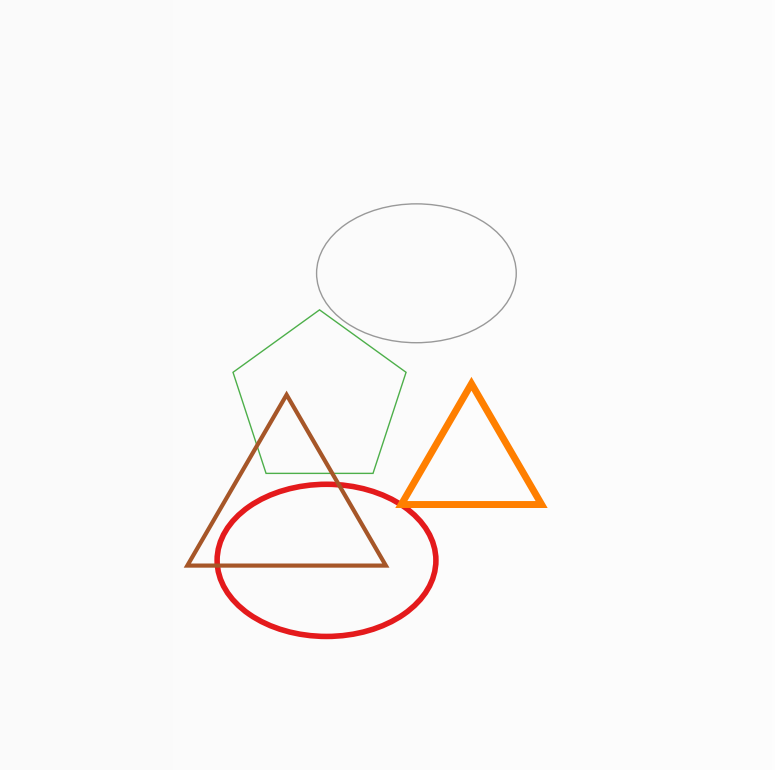[{"shape": "oval", "thickness": 2, "radius": 0.71, "center": [0.421, 0.272]}, {"shape": "pentagon", "thickness": 0.5, "radius": 0.59, "center": [0.412, 0.48]}, {"shape": "triangle", "thickness": 2.5, "radius": 0.52, "center": [0.608, 0.397]}, {"shape": "triangle", "thickness": 1.5, "radius": 0.74, "center": [0.37, 0.339]}, {"shape": "oval", "thickness": 0.5, "radius": 0.64, "center": [0.537, 0.645]}]